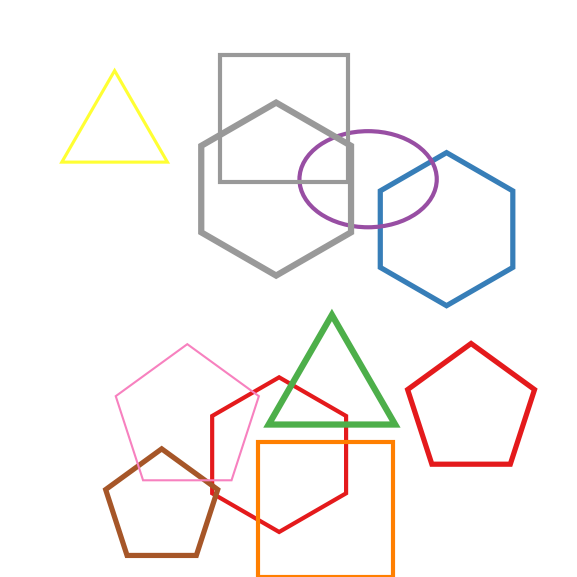[{"shape": "hexagon", "thickness": 2, "radius": 0.67, "center": [0.483, 0.212]}, {"shape": "pentagon", "thickness": 2.5, "radius": 0.58, "center": [0.816, 0.289]}, {"shape": "hexagon", "thickness": 2.5, "radius": 0.66, "center": [0.773, 0.602]}, {"shape": "triangle", "thickness": 3, "radius": 0.63, "center": [0.575, 0.327]}, {"shape": "oval", "thickness": 2, "radius": 0.59, "center": [0.637, 0.689]}, {"shape": "square", "thickness": 2, "radius": 0.58, "center": [0.564, 0.117]}, {"shape": "triangle", "thickness": 1.5, "radius": 0.53, "center": [0.198, 0.771]}, {"shape": "pentagon", "thickness": 2.5, "radius": 0.51, "center": [0.28, 0.12]}, {"shape": "pentagon", "thickness": 1, "radius": 0.65, "center": [0.324, 0.273]}, {"shape": "hexagon", "thickness": 3, "radius": 0.75, "center": [0.478, 0.672]}, {"shape": "square", "thickness": 2, "radius": 0.55, "center": [0.492, 0.794]}]